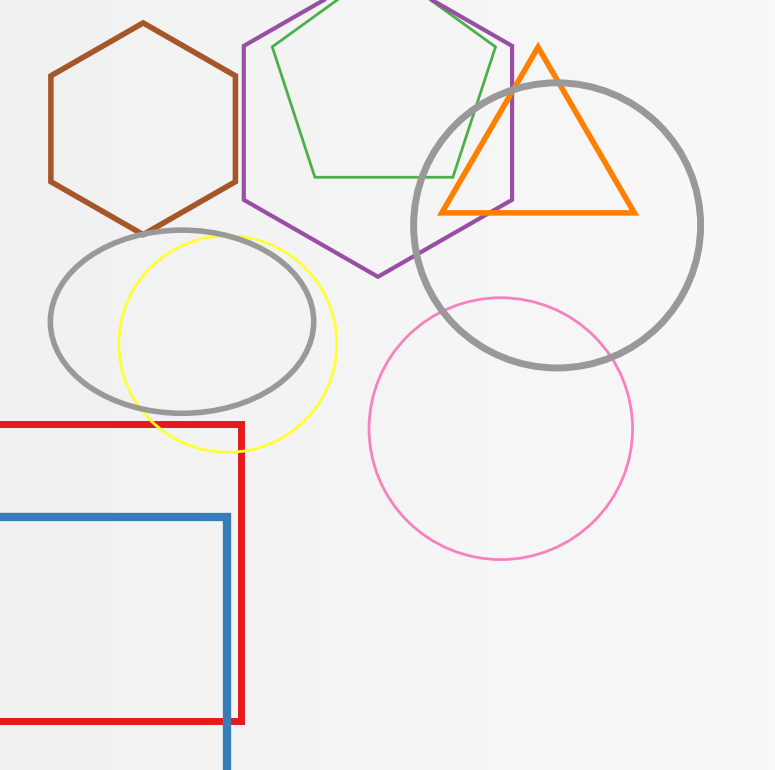[{"shape": "square", "thickness": 2.5, "radius": 0.96, "center": [0.119, 0.257]}, {"shape": "square", "thickness": 3, "radius": 0.96, "center": [0.1, 0.136]}, {"shape": "pentagon", "thickness": 1, "radius": 0.76, "center": [0.495, 0.892]}, {"shape": "hexagon", "thickness": 1.5, "radius": 1.0, "center": [0.488, 0.84]}, {"shape": "triangle", "thickness": 2, "radius": 0.72, "center": [0.694, 0.795]}, {"shape": "circle", "thickness": 1, "radius": 0.7, "center": [0.294, 0.553]}, {"shape": "hexagon", "thickness": 2, "radius": 0.69, "center": [0.185, 0.833]}, {"shape": "circle", "thickness": 1, "radius": 0.85, "center": [0.646, 0.443]}, {"shape": "oval", "thickness": 2, "radius": 0.85, "center": [0.235, 0.582]}, {"shape": "circle", "thickness": 2.5, "radius": 0.93, "center": [0.719, 0.707]}]